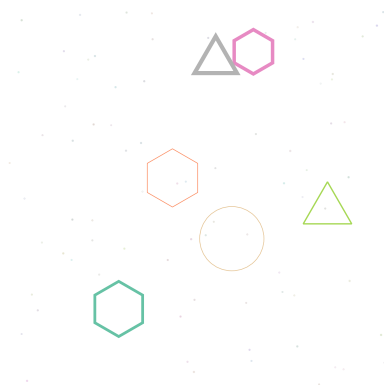[{"shape": "hexagon", "thickness": 2, "radius": 0.36, "center": [0.308, 0.198]}, {"shape": "hexagon", "thickness": 0.5, "radius": 0.38, "center": [0.448, 0.538]}, {"shape": "hexagon", "thickness": 2.5, "radius": 0.29, "center": [0.658, 0.866]}, {"shape": "triangle", "thickness": 1, "radius": 0.36, "center": [0.851, 0.455]}, {"shape": "circle", "thickness": 0.5, "radius": 0.42, "center": [0.602, 0.38]}, {"shape": "triangle", "thickness": 3, "radius": 0.32, "center": [0.56, 0.842]}]